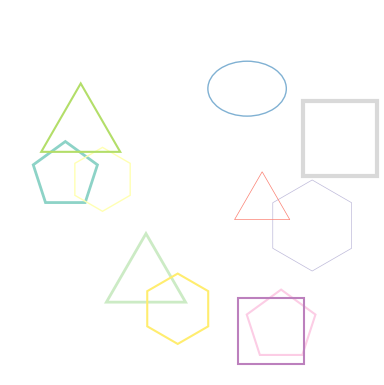[{"shape": "pentagon", "thickness": 2, "radius": 0.44, "center": [0.17, 0.545]}, {"shape": "hexagon", "thickness": 1, "radius": 0.41, "center": [0.266, 0.534]}, {"shape": "hexagon", "thickness": 0.5, "radius": 0.59, "center": [0.811, 0.414]}, {"shape": "triangle", "thickness": 0.5, "radius": 0.41, "center": [0.681, 0.471]}, {"shape": "oval", "thickness": 1, "radius": 0.51, "center": [0.642, 0.77]}, {"shape": "triangle", "thickness": 1.5, "radius": 0.59, "center": [0.21, 0.665]}, {"shape": "pentagon", "thickness": 1.5, "radius": 0.47, "center": [0.73, 0.154]}, {"shape": "square", "thickness": 3, "radius": 0.48, "center": [0.883, 0.64]}, {"shape": "square", "thickness": 1.5, "radius": 0.43, "center": [0.704, 0.14]}, {"shape": "triangle", "thickness": 2, "radius": 0.59, "center": [0.379, 0.275]}, {"shape": "hexagon", "thickness": 1.5, "radius": 0.46, "center": [0.462, 0.198]}]